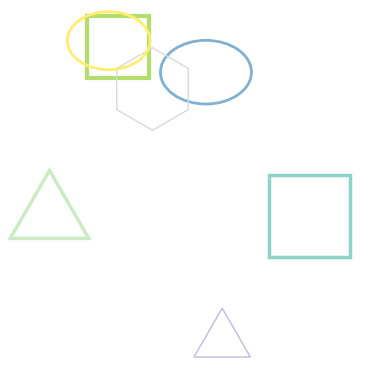[{"shape": "square", "thickness": 2.5, "radius": 0.53, "center": [0.804, 0.439]}, {"shape": "triangle", "thickness": 1, "radius": 0.42, "center": [0.577, 0.115]}, {"shape": "oval", "thickness": 2, "radius": 0.59, "center": [0.535, 0.812]}, {"shape": "square", "thickness": 3, "radius": 0.4, "center": [0.307, 0.879]}, {"shape": "hexagon", "thickness": 1, "radius": 0.54, "center": [0.396, 0.769]}, {"shape": "triangle", "thickness": 2.5, "radius": 0.59, "center": [0.129, 0.44]}, {"shape": "oval", "thickness": 2, "radius": 0.54, "center": [0.282, 0.894]}]